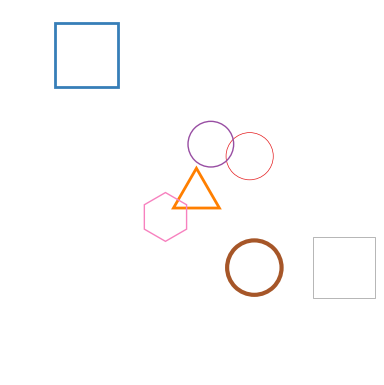[{"shape": "circle", "thickness": 0.5, "radius": 0.31, "center": [0.648, 0.594]}, {"shape": "square", "thickness": 2, "radius": 0.41, "center": [0.224, 0.857]}, {"shape": "circle", "thickness": 1, "radius": 0.3, "center": [0.548, 0.626]}, {"shape": "triangle", "thickness": 2, "radius": 0.34, "center": [0.51, 0.494]}, {"shape": "circle", "thickness": 3, "radius": 0.35, "center": [0.661, 0.305]}, {"shape": "hexagon", "thickness": 1, "radius": 0.32, "center": [0.43, 0.437]}, {"shape": "square", "thickness": 0.5, "radius": 0.4, "center": [0.894, 0.305]}]